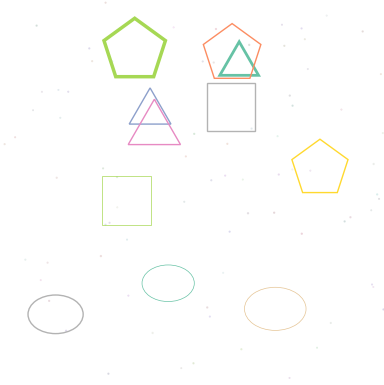[{"shape": "triangle", "thickness": 2, "radius": 0.29, "center": [0.621, 0.833]}, {"shape": "oval", "thickness": 0.5, "radius": 0.34, "center": [0.437, 0.264]}, {"shape": "pentagon", "thickness": 1, "radius": 0.39, "center": [0.603, 0.86]}, {"shape": "triangle", "thickness": 1, "radius": 0.31, "center": [0.39, 0.709]}, {"shape": "triangle", "thickness": 1, "radius": 0.39, "center": [0.401, 0.664]}, {"shape": "pentagon", "thickness": 2.5, "radius": 0.42, "center": [0.35, 0.869]}, {"shape": "square", "thickness": 0.5, "radius": 0.32, "center": [0.328, 0.478]}, {"shape": "pentagon", "thickness": 1, "radius": 0.38, "center": [0.831, 0.562]}, {"shape": "oval", "thickness": 0.5, "radius": 0.4, "center": [0.715, 0.198]}, {"shape": "oval", "thickness": 1, "radius": 0.36, "center": [0.144, 0.184]}, {"shape": "square", "thickness": 1, "radius": 0.31, "center": [0.601, 0.723]}]